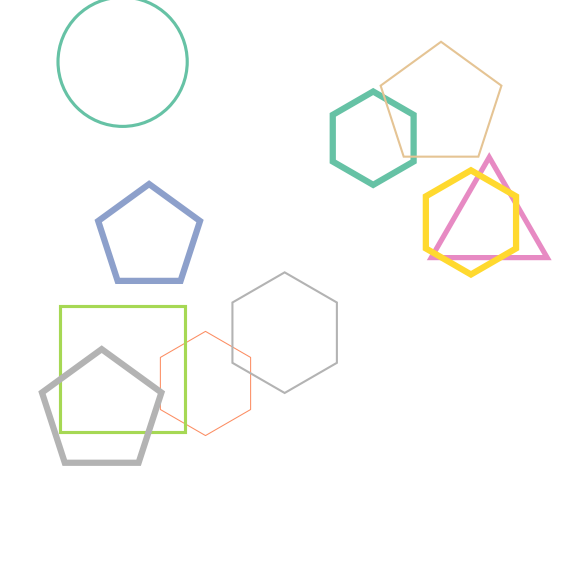[{"shape": "circle", "thickness": 1.5, "radius": 0.56, "center": [0.212, 0.892]}, {"shape": "hexagon", "thickness": 3, "radius": 0.4, "center": [0.646, 0.76]}, {"shape": "hexagon", "thickness": 0.5, "radius": 0.45, "center": [0.356, 0.335]}, {"shape": "pentagon", "thickness": 3, "radius": 0.46, "center": [0.258, 0.588]}, {"shape": "triangle", "thickness": 2.5, "radius": 0.58, "center": [0.847, 0.611]}, {"shape": "square", "thickness": 1.5, "radius": 0.54, "center": [0.212, 0.361]}, {"shape": "hexagon", "thickness": 3, "radius": 0.45, "center": [0.816, 0.614]}, {"shape": "pentagon", "thickness": 1, "radius": 0.55, "center": [0.764, 0.817]}, {"shape": "pentagon", "thickness": 3, "radius": 0.54, "center": [0.176, 0.286]}, {"shape": "hexagon", "thickness": 1, "radius": 0.52, "center": [0.493, 0.423]}]